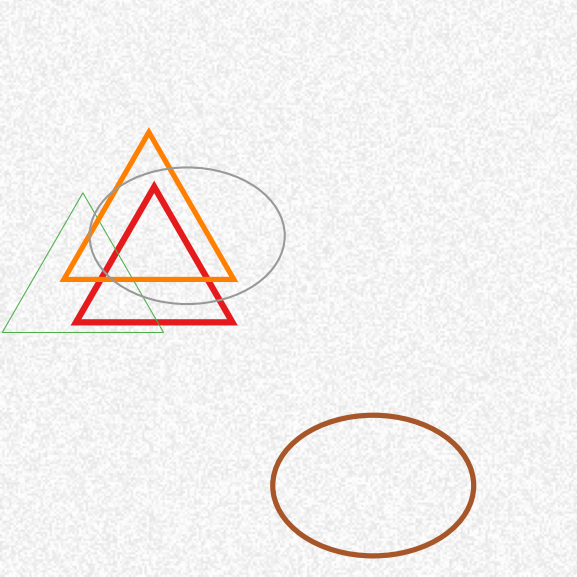[{"shape": "triangle", "thickness": 3, "radius": 0.78, "center": [0.267, 0.519]}, {"shape": "triangle", "thickness": 0.5, "radius": 0.81, "center": [0.144, 0.504]}, {"shape": "triangle", "thickness": 2.5, "radius": 0.85, "center": [0.258, 0.6]}, {"shape": "oval", "thickness": 2.5, "radius": 0.87, "center": [0.646, 0.158]}, {"shape": "oval", "thickness": 1, "radius": 0.84, "center": [0.324, 0.591]}]